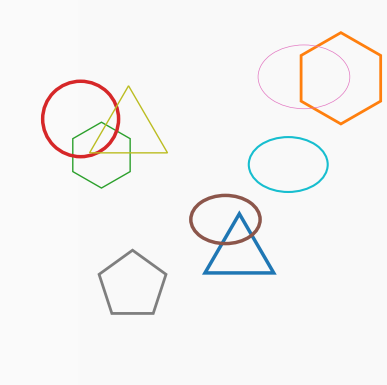[{"shape": "triangle", "thickness": 2.5, "radius": 0.51, "center": [0.618, 0.342]}, {"shape": "hexagon", "thickness": 2, "radius": 0.59, "center": [0.88, 0.797]}, {"shape": "hexagon", "thickness": 1, "radius": 0.43, "center": [0.262, 0.597]}, {"shape": "circle", "thickness": 2.5, "radius": 0.49, "center": [0.208, 0.691]}, {"shape": "oval", "thickness": 2.5, "radius": 0.45, "center": [0.582, 0.43]}, {"shape": "oval", "thickness": 0.5, "radius": 0.59, "center": [0.784, 0.8]}, {"shape": "pentagon", "thickness": 2, "radius": 0.45, "center": [0.342, 0.259]}, {"shape": "triangle", "thickness": 1, "radius": 0.58, "center": [0.332, 0.661]}, {"shape": "oval", "thickness": 1.5, "radius": 0.51, "center": [0.744, 0.573]}]